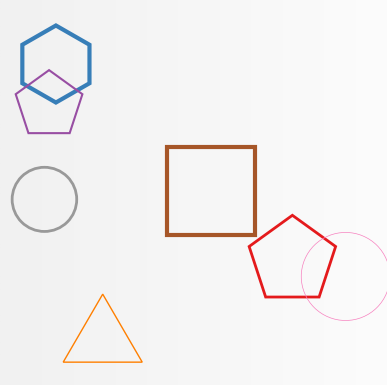[{"shape": "pentagon", "thickness": 2, "radius": 0.59, "center": [0.755, 0.323]}, {"shape": "hexagon", "thickness": 3, "radius": 0.5, "center": [0.144, 0.834]}, {"shape": "pentagon", "thickness": 1.5, "radius": 0.45, "center": [0.127, 0.727]}, {"shape": "triangle", "thickness": 1, "radius": 0.59, "center": [0.265, 0.118]}, {"shape": "square", "thickness": 3, "radius": 0.57, "center": [0.544, 0.504]}, {"shape": "circle", "thickness": 0.5, "radius": 0.57, "center": [0.892, 0.282]}, {"shape": "circle", "thickness": 2, "radius": 0.42, "center": [0.115, 0.482]}]